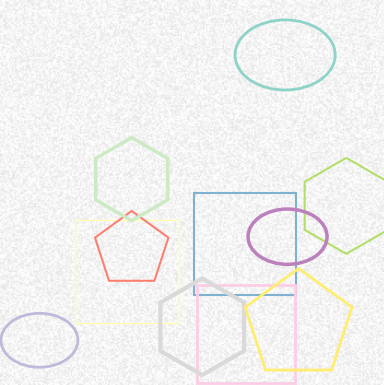[{"shape": "oval", "thickness": 2, "radius": 0.65, "center": [0.741, 0.857]}, {"shape": "square", "thickness": 1, "radius": 0.67, "center": [0.33, 0.295]}, {"shape": "oval", "thickness": 2, "radius": 0.5, "center": [0.102, 0.116]}, {"shape": "pentagon", "thickness": 1.5, "radius": 0.5, "center": [0.342, 0.352]}, {"shape": "square", "thickness": 1.5, "radius": 0.66, "center": [0.637, 0.366]}, {"shape": "hexagon", "thickness": 1.5, "radius": 0.62, "center": [0.899, 0.465]}, {"shape": "square", "thickness": 2, "radius": 0.64, "center": [0.639, 0.132]}, {"shape": "hexagon", "thickness": 3, "radius": 0.63, "center": [0.525, 0.151]}, {"shape": "oval", "thickness": 2.5, "radius": 0.51, "center": [0.747, 0.385]}, {"shape": "hexagon", "thickness": 2.5, "radius": 0.54, "center": [0.342, 0.535]}, {"shape": "pentagon", "thickness": 2, "radius": 0.73, "center": [0.776, 0.157]}]